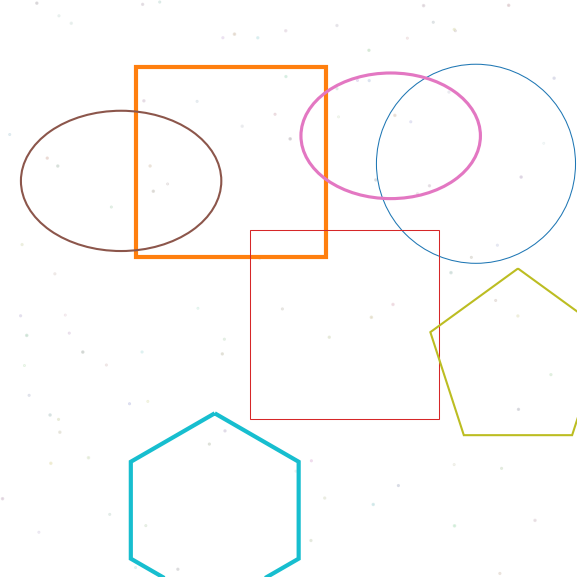[{"shape": "circle", "thickness": 0.5, "radius": 0.86, "center": [0.824, 0.716]}, {"shape": "square", "thickness": 2, "radius": 0.82, "center": [0.4, 0.718]}, {"shape": "square", "thickness": 0.5, "radius": 0.82, "center": [0.596, 0.437]}, {"shape": "oval", "thickness": 1, "radius": 0.87, "center": [0.21, 0.686]}, {"shape": "oval", "thickness": 1.5, "radius": 0.78, "center": [0.677, 0.764]}, {"shape": "pentagon", "thickness": 1, "radius": 0.8, "center": [0.897, 0.375]}, {"shape": "hexagon", "thickness": 2, "radius": 0.84, "center": [0.372, 0.116]}]